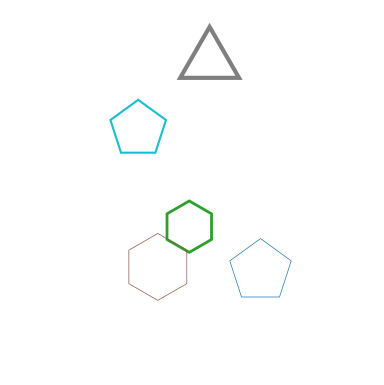[{"shape": "pentagon", "thickness": 0.5, "radius": 0.42, "center": [0.677, 0.296]}, {"shape": "hexagon", "thickness": 2, "radius": 0.33, "center": [0.492, 0.411]}, {"shape": "hexagon", "thickness": 0.5, "radius": 0.43, "center": [0.41, 0.307]}, {"shape": "triangle", "thickness": 3, "radius": 0.44, "center": [0.544, 0.842]}, {"shape": "pentagon", "thickness": 1.5, "radius": 0.38, "center": [0.359, 0.665]}]